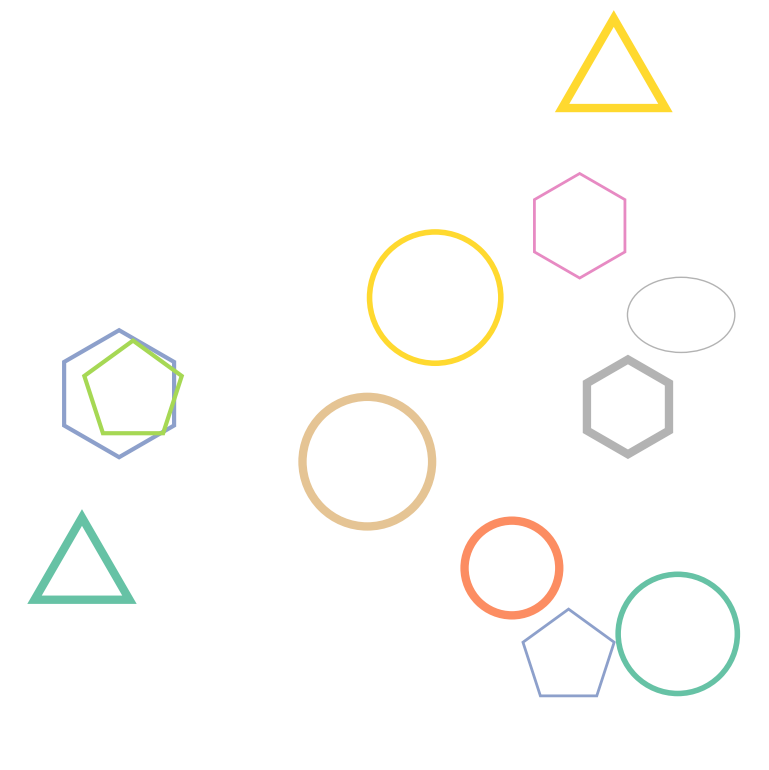[{"shape": "triangle", "thickness": 3, "radius": 0.36, "center": [0.106, 0.257]}, {"shape": "circle", "thickness": 2, "radius": 0.39, "center": [0.88, 0.177]}, {"shape": "circle", "thickness": 3, "radius": 0.31, "center": [0.665, 0.262]}, {"shape": "hexagon", "thickness": 1.5, "radius": 0.41, "center": [0.155, 0.489]}, {"shape": "pentagon", "thickness": 1, "radius": 0.31, "center": [0.738, 0.147]}, {"shape": "hexagon", "thickness": 1, "radius": 0.34, "center": [0.753, 0.707]}, {"shape": "pentagon", "thickness": 1.5, "radius": 0.33, "center": [0.173, 0.491]}, {"shape": "triangle", "thickness": 3, "radius": 0.39, "center": [0.797, 0.898]}, {"shape": "circle", "thickness": 2, "radius": 0.43, "center": [0.565, 0.614]}, {"shape": "circle", "thickness": 3, "radius": 0.42, "center": [0.477, 0.4]}, {"shape": "oval", "thickness": 0.5, "radius": 0.35, "center": [0.885, 0.591]}, {"shape": "hexagon", "thickness": 3, "radius": 0.31, "center": [0.816, 0.472]}]